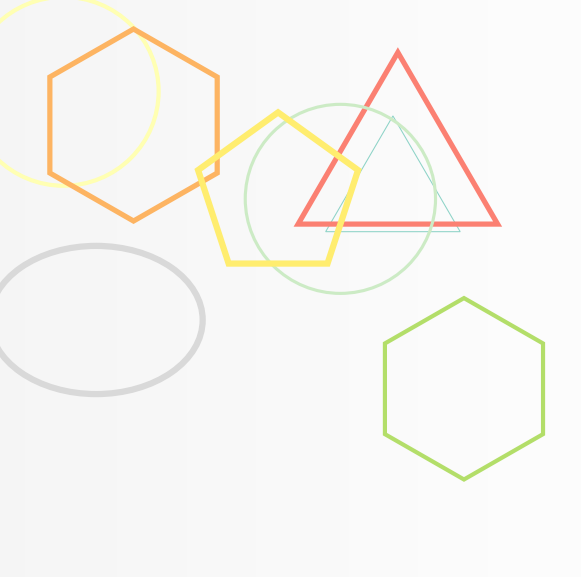[{"shape": "triangle", "thickness": 0.5, "radius": 0.67, "center": [0.676, 0.665]}, {"shape": "circle", "thickness": 2, "radius": 0.82, "center": [0.109, 0.841]}, {"shape": "triangle", "thickness": 2.5, "radius": 0.99, "center": [0.684, 0.71]}, {"shape": "hexagon", "thickness": 2.5, "radius": 0.83, "center": [0.23, 0.783]}, {"shape": "hexagon", "thickness": 2, "radius": 0.79, "center": [0.798, 0.326]}, {"shape": "oval", "thickness": 3, "radius": 0.92, "center": [0.165, 0.445]}, {"shape": "circle", "thickness": 1.5, "radius": 0.82, "center": [0.586, 0.655]}, {"shape": "pentagon", "thickness": 3, "radius": 0.72, "center": [0.478, 0.66]}]